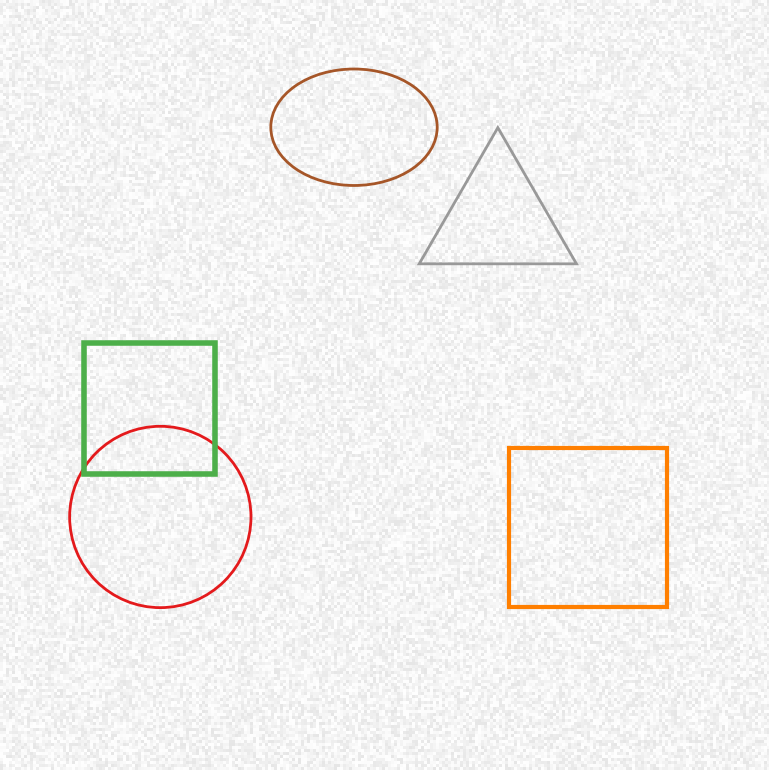[{"shape": "circle", "thickness": 1, "radius": 0.59, "center": [0.208, 0.329]}, {"shape": "square", "thickness": 2, "radius": 0.42, "center": [0.194, 0.469]}, {"shape": "square", "thickness": 1.5, "radius": 0.51, "center": [0.764, 0.315]}, {"shape": "oval", "thickness": 1, "radius": 0.54, "center": [0.46, 0.835]}, {"shape": "triangle", "thickness": 1, "radius": 0.59, "center": [0.647, 0.716]}]